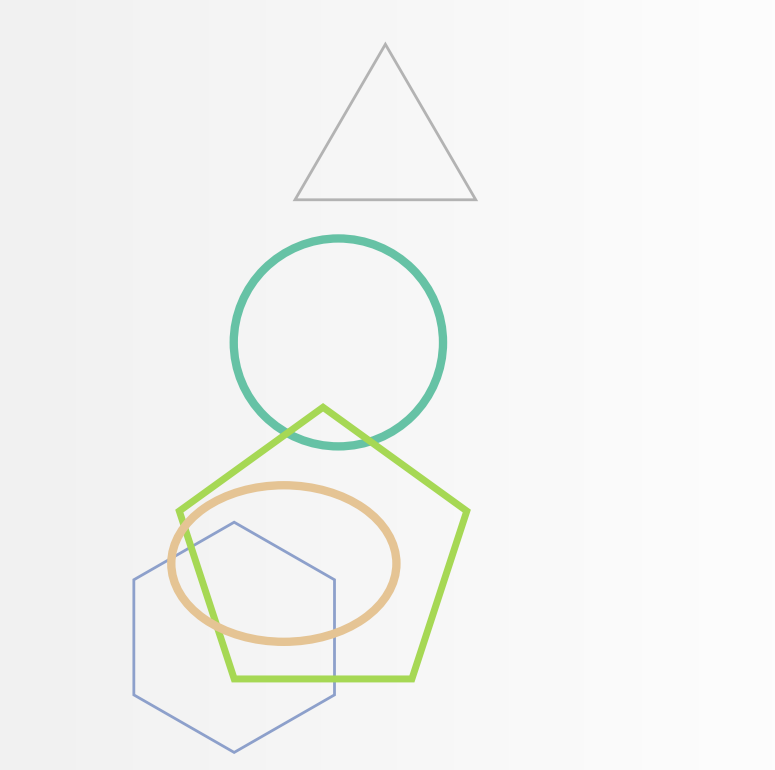[{"shape": "circle", "thickness": 3, "radius": 0.68, "center": [0.437, 0.555]}, {"shape": "hexagon", "thickness": 1, "radius": 0.75, "center": [0.302, 0.172]}, {"shape": "pentagon", "thickness": 2.5, "radius": 0.98, "center": [0.417, 0.276]}, {"shape": "oval", "thickness": 3, "radius": 0.73, "center": [0.366, 0.268]}, {"shape": "triangle", "thickness": 1, "radius": 0.67, "center": [0.497, 0.808]}]